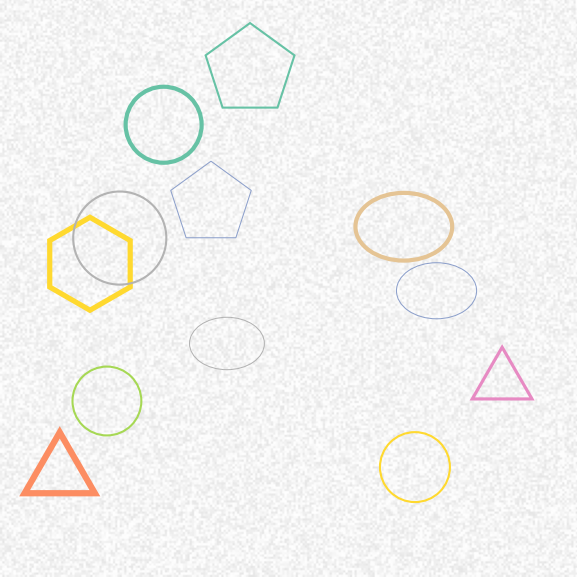[{"shape": "pentagon", "thickness": 1, "radius": 0.4, "center": [0.433, 0.878]}, {"shape": "circle", "thickness": 2, "radius": 0.33, "center": [0.283, 0.783]}, {"shape": "triangle", "thickness": 3, "radius": 0.35, "center": [0.103, 0.18]}, {"shape": "oval", "thickness": 0.5, "radius": 0.35, "center": [0.756, 0.496]}, {"shape": "pentagon", "thickness": 0.5, "radius": 0.37, "center": [0.365, 0.647]}, {"shape": "triangle", "thickness": 1.5, "radius": 0.3, "center": [0.869, 0.338]}, {"shape": "circle", "thickness": 1, "radius": 0.3, "center": [0.185, 0.305]}, {"shape": "hexagon", "thickness": 2.5, "radius": 0.4, "center": [0.156, 0.542]}, {"shape": "circle", "thickness": 1, "radius": 0.3, "center": [0.719, 0.19]}, {"shape": "oval", "thickness": 2, "radius": 0.42, "center": [0.699, 0.607]}, {"shape": "oval", "thickness": 0.5, "radius": 0.32, "center": [0.393, 0.404]}, {"shape": "circle", "thickness": 1, "radius": 0.4, "center": [0.207, 0.587]}]